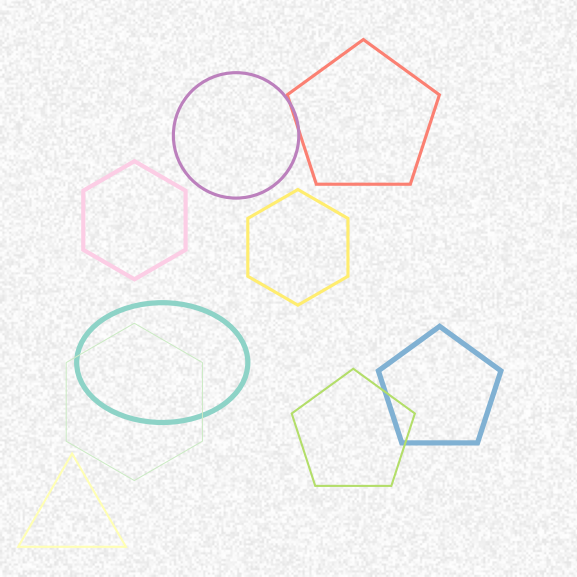[{"shape": "oval", "thickness": 2.5, "radius": 0.74, "center": [0.281, 0.371]}, {"shape": "triangle", "thickness": 1, "radius": 0.54, "center": [0.125, 0.106]}, {"shape": "pentagon", "thickness": 1.5, "radius": 0.69, "center": [0.629, 0.792]}, {"shape": "pentagon", "thickness": 2.5, "radius": 0.56, "center": [0.761, 0.322]}, {"shape": "pentagon", "thickness": 1, "radius": 0.56, "center": [0.612, 0.248]}, {"shape": "hexagon", "thickness": 2, "radius": 0.51, "center": [0.233, 0.618]}, {"shape": "circle", "thickness": 1.5, "radius": 0.54, "center": [0.409, 0.765]}, {"shape": "hexagon", "thickness": 0.5, "radius": 0.68, "center": [0.233, 0.303]}, {"shape": "hexagon", "thickness": 1.5, "radius": 0.5, "center": [0.516, 0.571]}]